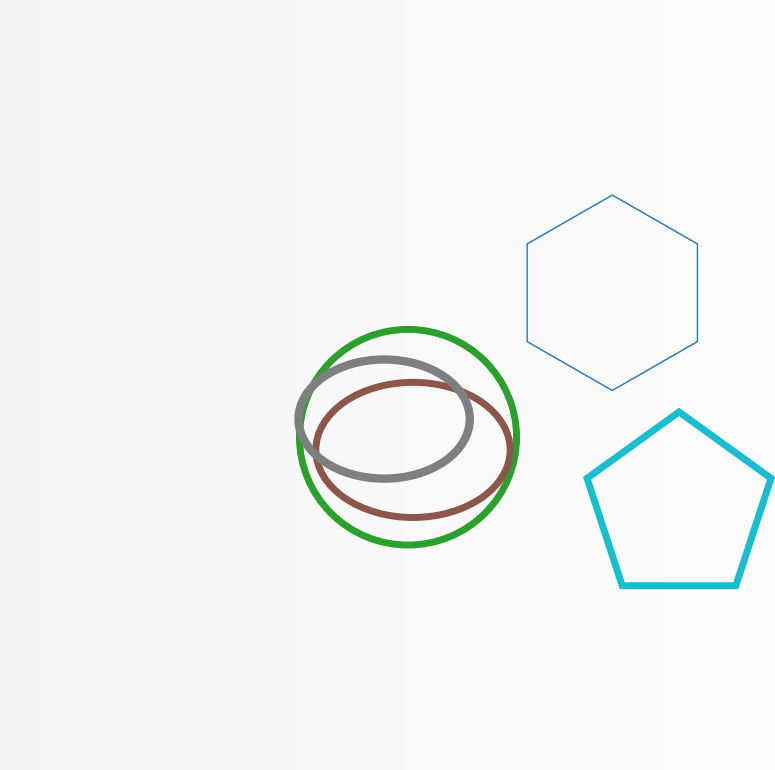[{"shape": "hexagon", "thickness": 0.5, "radius": 0.63, "center": [0.79, 0.62]}, {"shape": "circle", "thickness": 2.5, "radius": 0.7, "center": [0.526, 0.432]}, {"shape": "oval", "thickness": 2.5, "radius": 0.63, "center": [0.533, 0.416]}, {"shape": "oval", "thickness": 3, "radius": 0.55, "center": [0.496, 0.456]}, {"shape": "pentagon", "thickness": 2.5, "radius": 0.62, "center": [0.876, 0.34]}]